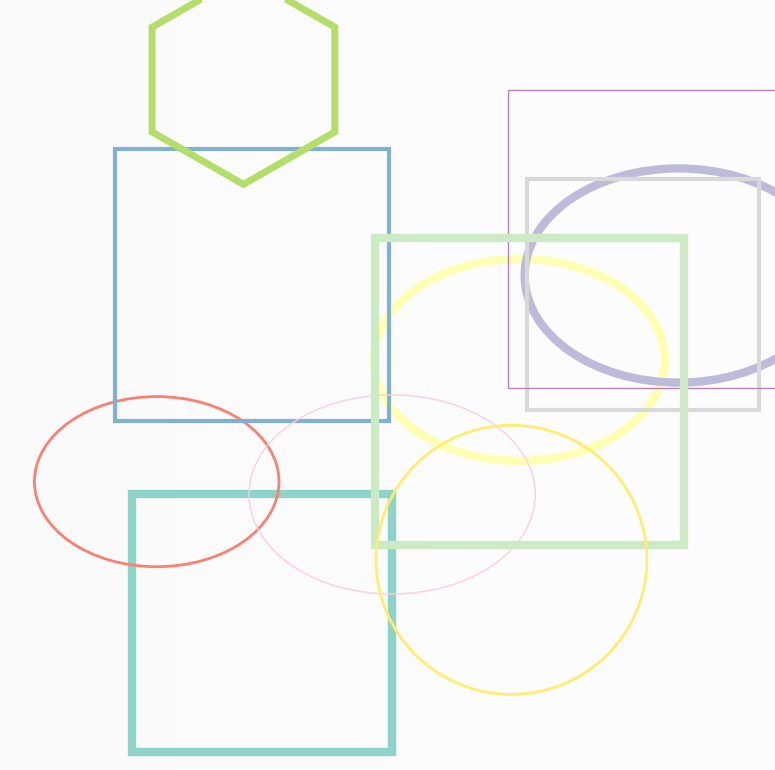[{"shape": "square", "thickness": 3, "radius": 0.84, "center": [0.338, 0.191]}, {"shape": "oval", "thickness": 3, "radius": 0.94, "center": [0.67, 0.533]}, {"shape": "oval", "thickness": 3, "radius": 0.99, "center": [0.876, 0.642]}, {"shape": "oval", "thickness": 1, "radius": 0.79, "center": [0.202, 0.374]}, {"shape": "square", "thickness": 1.5, "radius": 0.88, "center": [0.325, 0.63]}, {"shape": "hexagon", "thickness": 2.5, "radius": 0.68, "center": [0.314, 0.897]}, {"shape": "oval", "thickness": 0.5, "radius": 0.92, "center": [0.506, 0.358]}, {"shape": "square", "thickness": 1.5, "radius": 0.75, "center": [0.83, 0.618]}, {"shape": "square", "thickness": 0.5, "radius": 0.97, "center": [0.848, 0.69]}, {"shape": "square", "thickness": 3, "radius": 1.0, "center": [0.683, 0.492]}, {"shape": "circle", "thickness": 1, "radius": 0.87, "center": [0.66, 0.273]}]